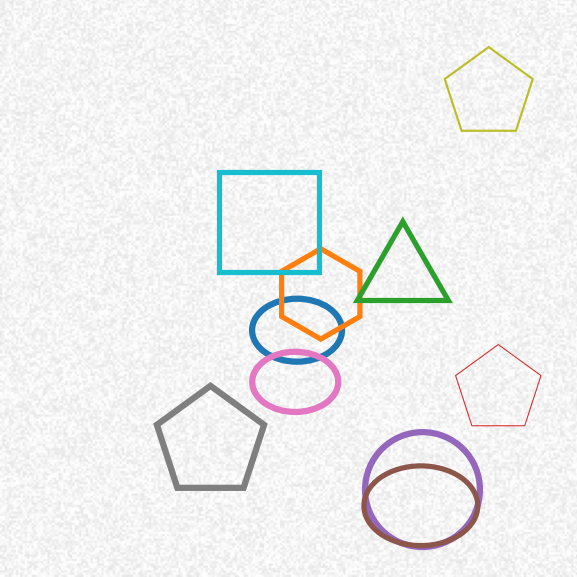[{"shape": "oval", "thickness": 3, "radius": 0.39, "center": [0.514, 0.427]}, {"shape": "hexagon", "thickness": 2.5, "radius": 0.39, "center": [0.555, 0.49]}, {"shape": "triangle", "thickness": 2.5, "radius": 0.46, "center": [0.698, 0.524]}, {"shape": "pentagon", "thickness": 0.5, "radius": 0.39, "center": [0.863, 0.325]}, {"shape": "circle", "thickness": 3, "radius": 0.5, "center": [0.732, 0.151]}, {"shape": "oval", "thickness": 2.5, "radius": 0.49, "center": [0.729, 0.123]}, {"shape": "oval", "thickness": 3, "radius": 0.37, "center": [0.511, 0.338]}, {"shape": "pentagon", "thickness": 3, "radius": 0.49, "center": [0.364, 0.233]}, {"shape": "pentagon", "thickness": 1, "radius": 0.4, "center": [0.846, 0.838]}, {"shape": "square", "thickness": 2.5, "radius": 0.43, "center": [0.465, 0.615]}]